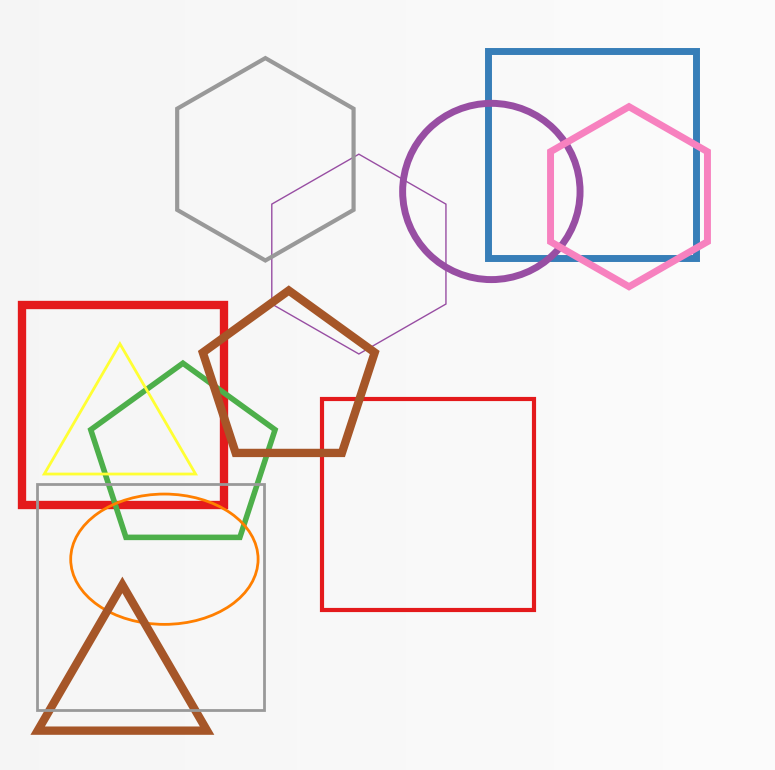[{"shape": "square", "thickness": 3, "radius": 0.65, "center": [0.159, 0.474]}, {"shape": "square", "thickness": 1.5, "radius": 0.68, "center": [0.552, 0.345]}, {"shape": "square", "thickness": 2.5, "radius": 0.67, "center": [0.764, 0.799]}, {"shape": "pentagon", "thickness": 2, "radius": 0.63, "center": [0.236, 0.403]}, {"shape": "hexagon", "thickness": 0.5, "radius": 0.65, "center": [0.463, 0.67]}, {"shape": "circle", "thickness": 2.5, "radius": 0.57, "center": [0.634, 0.751]}, {"shape": "oval", "thickness": 1, "radius": 0.6, "center": [0.212, 0.274]}, {"shape": "triangle", "thickness": 1, "radius": 0.56, "center": [0.155, 0.441]}, {"shape": "triangle", "thickness": 3, "radius": 0.63, "center": [0.158, 0.114]}, {"shape": "pentagon", "thickness": 3, "radius": 0.58, "center": [0.373, 0.506]}, {"shape": "hexagon", "thickness": 2.5, "radius": 0.58, "center": [0.812, 0.745]}, {"shape": "hexagon", "thickness": 1.5, "radius": 0.66, "center": [0.342, 0.793]}, {"shape": "square", "thickness": 1, "radius": 0.73, "center": [0.194, 0.225]}]